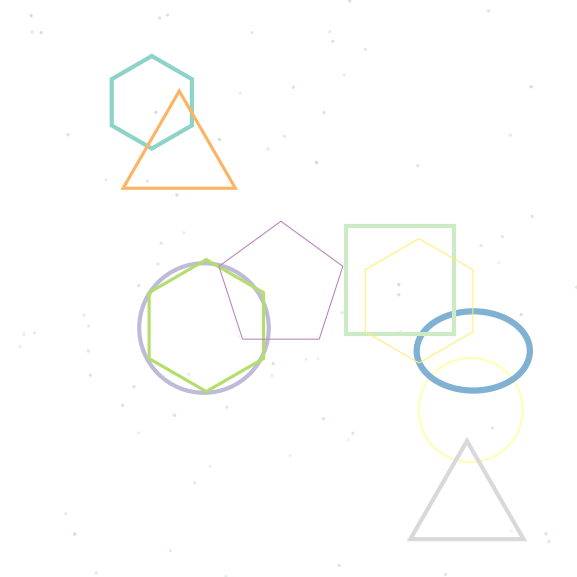[{"shape": "hexagon", "thickness": 2, "radius": 0.4, "center": [0.263, 0.822]}, {"shape": "circle", "thickness": 1, "radius": 0.45, "center": [0.815, 0.289]}, {"shape": "circle", "thickness": 2, "radius": 0.56, "center": [0.353, 0.431]}, {"shape": "oval", "thickness": 3, "radius": 0.49, "center": [0.82, 0.391]}, {"shape": "triangle", "thickness": 1.5, "radius": 0.56, "center": [0.31, 0.729]}, {"shape": "hexagon", "thickness": 1.5, "radius": 0.57, "center": [0.357, 0.435]}, {"shape": "triangle", "thickness": 2, "radius": 0.57, "center": [0.809, 0.122]}, {"shape": "pentagon", "thickness": 0.5, "radius": 0.56, "center": [0.486, 0.503]}, {"shape": "square", "thickness": 2, "radius": 0.47, "center": [0.693, 0.514]}, {"shape": "hexagon", "thickness": 0.5, "radius": 0.54, "center": [0.726, 0.478]}]